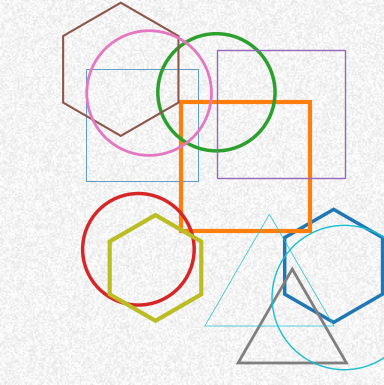[{"shape": "square", "thickness": 0.5, "radius": 0.73, "center": [0.369, 0.676]}, {"shape": "hexagon", "thickness": 2.5, "radius": 0.73, "center": [0.867, 0.309]}, {"shape": "square", "thickness": 3, "radius": 0.84, "center": [0.637, 0.567]}, {"shape": "circle", "thickness": 2.5, "radius": 0.76, "center": [0.562, 0.76]}, {"shape": "circle", "thickness": 2.5, "radius": 0.72, "center": [0.359, 0.353]}, {"shape": "square", "thickness": 1, "radius": 0.83, "center": [0.731, 0.704]}, {"shape": "hexagon", "thickness": 1.5, "radius": 0.86, "center": [0.314, 0.82]}, {"shape": "circle", "thickness": 2, "radius": 0.81, "center": [0.387, 0.758]}, {"shape": "triangle", "thickness": 2, "radius": 0.81, "center": [0.759, 0.138]}, {"shape": "hexagon", "thickness": 3, "radius": 0.69, "center": [0.404, 0.304]}, {"shape": "triangle", "thickness": 0.5, "radius": 0.97, "center": [0.7, 0.25]}, {"shape": "circle", "thickness": 1, "radius": 0.94, "center": [0.894, 0.227]}]